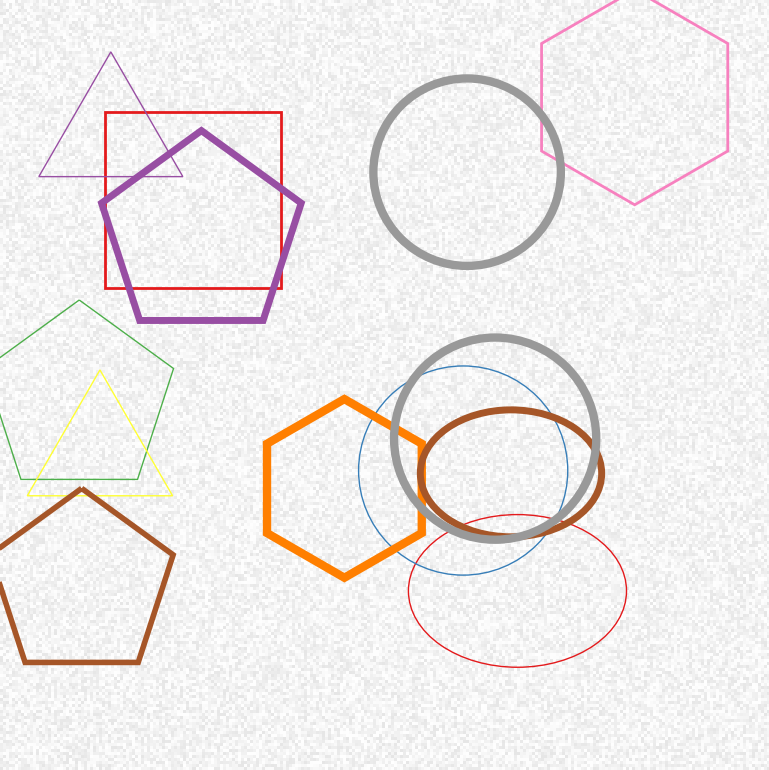[{"shape": "square", "thickness": 1, "radius": 0.57, "center": [0.251, 0.74]}, {"shape": "oval", "thickness": 0.5, "radius": 0.71, "center": [0.672, 0.233]}, {"shape": "circle", "thickness": 0.5, "radius": 0.68, "center": [0.602, 0.389]}, {"shape": "pentagon", "thickness": 0.5, "radius": 0.64, "center": [0.103, 0.482]}, {"shape": "triangle", "thickness": 0.5, "radius": 0.54, "center": [0.144, 0.825]}, {"shape": "pentagon", "thickness": 2.5, "radius": 0.68, "center": [0.262, 0.694]}, {"shape": "hexagon", "thickness": 3, "radius": 0.58, "center": [0.447, 0.366]}, {"shape": "triangle", "thickness": 0.5, "radius": 0.54, "center": [0.13, 0.411]}, {"shape": "pentagon", "thickness": 2, "radius": 0.62, "center": [0.106, 0.241]}, {"shape": "oval", "thickness": 2.5, "radius": 0.59, "center": [0.664, 0.385]}, {"shape": "hexagon", "thickness": 1, "radius": 0.7, "center": [0.824, 0.874]}, {"shape": "circle", "thickness": 3, "radius": 0.61, "center": [0.607, 0.776]}, {"shape": "circle", "thickness": 3, "radius": 0.66, "center": [0.643, 0.43]}]